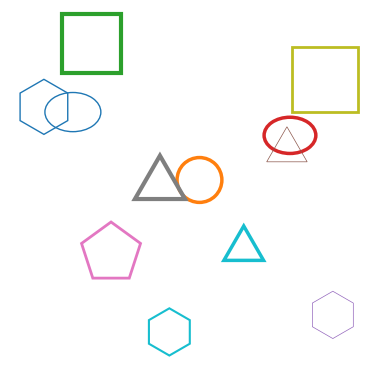[{"shape": "oval", "thickness": 1, "radius": 0.36, "center": [0.189, 0.709]}, {"shape": "hexagon", "thickness": 1, "radius": 0.36, "center": [0.114, 0.722]}, {"shape": "circle", "thickness": 2.5, "radius": 0.29, "center": [0.518, 0.533]}, {"shape": "square", "thickness": 3, "radius": 0.38, "center": [0.239, 0.888]}, {"shape": "oval", "thickness": 2.5, "radius": 0.34, "center": [0.753, 0.648]}, {"shape": "hexagon", "thickness": 0.5, "radius": 0.31, "center": [0.865, 0.182]}, {"shape": "triangle", "thickness": 0.5, "radius": 0.3, "center": [0.745, 0.61]}, {"shape": "pentagon", "thickness": 2, "radius": 0.4, "center": [0.288, 0.343]}, {"shape": "triangle", "thickness": 3, "radius": 0.38, "center": [0.415, 0.521]}, {"shape": "square", "thickness": 2, "radius": 0.42, "center": [0.844, 0.793]}, {"shape": "triangle", "thickness": 2.5, "radius": 0.3, "center": [0.633, 0.353]}, {"shape": "hexagon", "thickness": 1.5, "radius": 0.31, "center": [0.44, 0.138]}]